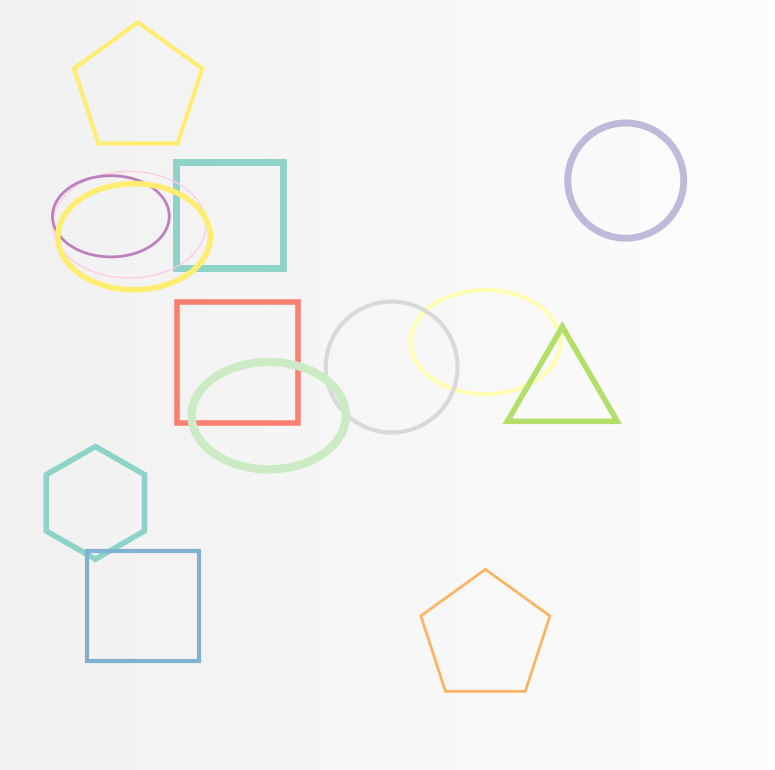[{"shape": "square", "thickness": 2.5, "radius": 0.34, "center": [0.296, 0.721]}, {"shape": "hexagon", "thickness": 2, "radius": 0.37, "center": [0.123, 0.347]}, {"shape": "oval", "thickness": 1.5, "radius": 0.48, "center": [0.626, 0.556]}, {"shape": "circle", "thickness": 2.5, "radius": 0.37, "center": [0.807, 0.765]}, {"shape": "square", "thickness": 2, "radius": 0.39, "center": [0.307, 0.529]}, {"shape": "square", "thickness": 1.5, "radius": 0.36, "center": [0.184, 0.213]}, {"shape": "pentagon", "thickness": 1, "radius": 0.44, "center": [0.626, 0.173]}, {"shape": "triangle", "thickness": 2, "radius": 0.41, "center": [0.726, 0.494]}, {"shape": "oval", "thickness": 0.5, "radius": 0.49, "center": [0.167, 0.708]}, {"shape": "circle", "thickness": 1.5, "radius": 0.43, "center": [0.505, 0.523]}, {"shape": "oval", "thickness": 1, "radius": 0.38, "center": [0.143, 0.719]}, {"shape": "oval", "thickness": 3, "radius": 0.5, "center": [0.347, 0.46]}, {"shape": "oval", "thickness": 2, "radius": 0.49, "center": [0.173, 0.693]}, {"shape": "pentagon", "thickness": 1.5, "radius": 0.43, "center": [0.178, 0.884]}]